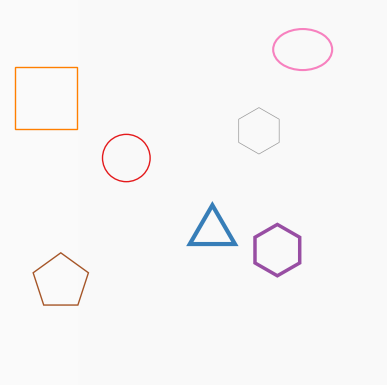[{"shape": "circle", "thickness": 1, "radius": 0.31, "center": [0.326, 0.59]}, {"shape": "triangle", "thickness": 3, "radius": 0.34, "center": [0.548, 0.4]}, {"shape": "hexagon", "thickness": 2.5, "radius": 0.33, "center": [0.716, 0.35]}, {"shape": "square", "thickness": 1, "radius": 0.4, "center": [0.119, 0.746]}, {"shape": "pentagon", "thickness": 1, "radius": 0.37, "center": [0.157, 0.268]}, {"shape": "oval", "thickness": 1.5, "radius": 0.38, "center": [0.781, 0.871]}, {"shape": "hexagon", "thickness": 0.5, "radius": 0.3, "center": [0.668, 0.66]}]